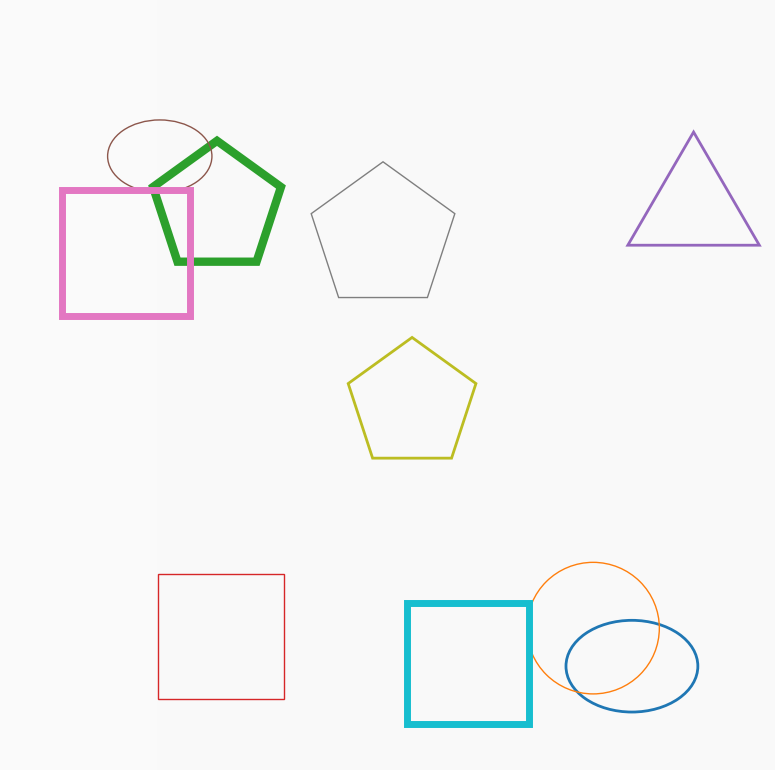[{"shape": "oval", "thickness": 1, "radius": 0.43, "center": [0.815, 0.135]}, {"shape": "circle", "thickness": 0.5, "radius": 0.43, "center": [0.765, 0.184]}, {"shape": "pentagon", "thickness": 3, "radius": 0.43, "center": [0.28, 0.73]}, {"shape": "square", "thickness": 0.5, "radius": 0.41, "center": [0.285, 0.173]}, {"shape": "triangle", "thickness": 1, "radius": 0.49, "center": [0.895, 0.731]}, {"shape": "oval", "thickness": 0.5, "radius": 0.34, "center": [0.206, 0.797]}, {"shape": "square", "thickness": 2.5, "radius": 0.41, "center": [0.163, 0.672]}, {"shape": "pentagon", "thickness": 0.5, "radius": 0.49, "center": [0.494, 0.692]}, {"shape": "pentagon", "thickness": 1, "radius": 0.43, "center": [0.532, 0.475]}, {"shape": "square", "thickness": 2.5, "radius": 0.39, "center": [0.604, 0.138]}]